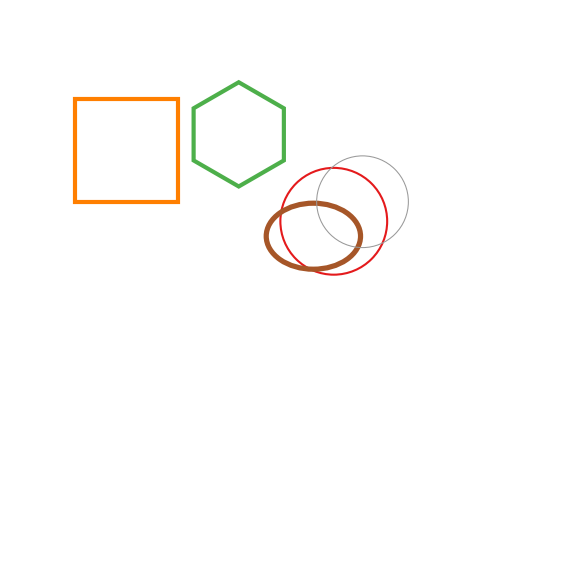[{"shape": "circle", "thickness": 1, "radius": 0.46, "center": [0.578, 0.616]}, {"shape": "hexagon", "thickness": 2, "radius": 0.45, "center": [0.413, 0.766]}, {"shape": "square", "thickness": 2, "radius": 0.44, "center": [0.219, 0.738]}, {"shape": "oval", "thickness": 2.5, "radius": 0.41, "center": [0.543, 0.59]}, {"shape": "circle", "thickness": 0.5, "radius": 0.4, "center": [0.628, 0.65]}]